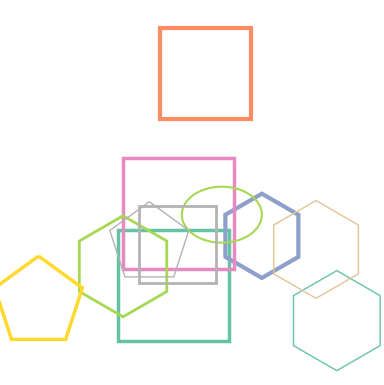[{"shape": "hexagon", "thickness": 1, "radius": 0.65, "center": [0.875, 0.167]}, {"shape": "square", "thickness": 2.5, "radius": 0.72, "center": [0.451, 0.258]}, {"shape": "square", "thickness": 3, "radius": 0.59, "center": [0.533, 0.81]}, {"shape": "hexagon", "thickness": 3, "radius": 0.55, "center": [0.68, 0.387]}, {"shape": "square", "thickness": 2.5, "radius": 0.72, "center": [0.464, 0.446]}, {"shape": "oval", "thickness": 1.5, "radius": 0.52, "center": [0.576, 0.442]}, {"shape": "hexagon", "thickness": 2, "radius": 0.66, "center": [0.32, 0.308]}, {"shape": "pentagon", "thickness": 2.5, "radius": 0.6, "center": [0.1, 0.215]}, {"shape": "hexagon", "thickness": 1, "radius": 0.63, "center": [0.821, 0.352]}, {"shape": "square", "thickness": 2, "radius": 0.5, "center": [0.46, 0.365]}, {"shape": "pentagon", "thickness": 1, "radius": 0.54, "center": [0.388, 0.368]}]